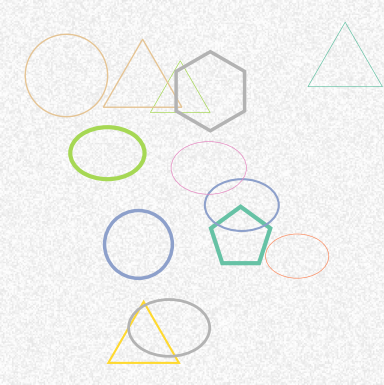[{"shape": "pentagon", "thickness": 3, "radius": 0.41, "center": [0.625, 0.382]}, {"shape": "triangle", "thickness": 0.5, "radius": 0.56, "center": [0.897, 0.831]}, {"shape": "oval", "thickness": 0.5, "radius": 0.41, "center": [0.772, 0.335]}, {"shape": "oval", "thickness": 1.5, "radius": 0.48, "center": [0.628, 0.467]}, {"shape": "circle", "thickness": 2.5, "radius": 0.44, "center": [0.36, 0.365]}, {"shape": "oval", "thickness": 0.5, "radius": 0.49, "center": [0.542, 0.564]}, {"shape": "oval", "thickness": 3, "radius": 0.48, "center": [0.279, 0.602]}, {"shape": "triangle", "thickness": 0.5, "radius": 0.45, "center": [0.468, 0.753]}, {"shape": "triangle", "thickness": 1.5, "radius": 0.53, "center": [0.373, 0.11]}, {"shape": "circle", "thickness": 1, "radius": 0.54, "center": [0.173, 0.804]}, {"shape": "triangle", "thickness": 1, "radius": 0.59, "center": [0.37, 0.78]}, {"shape": "hexagon", "thickness": 2.5, "radius": 0.51, "center": [0.546, 0.763]}, {"shape": "oval", "thickness": 2, "radius": 0.53, "center": [0.439, 0.148]}]